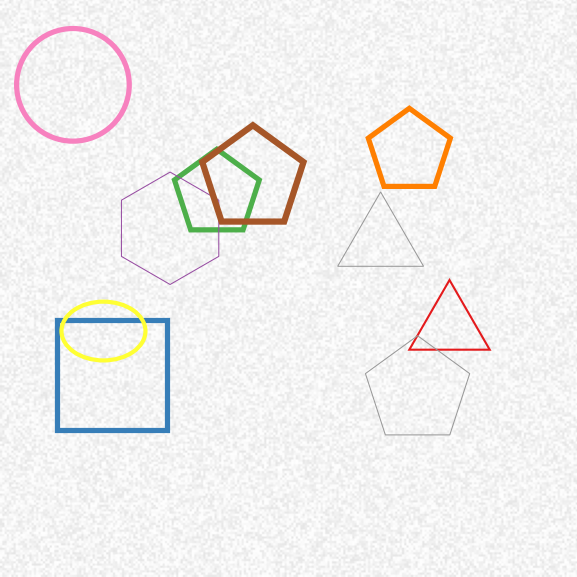[{"shape": "triangle", "thickness": 1, "radius": 0.4, "center": [0.778, 0.434]}, {"shape": "square", "thickness": 2.5, "radius": 0.48, "center": [0.194, 0.35]}, {"shape": "pentagon", "thickness": 2.5, "radius": 0.39, "center": [0.376, 0.664]}, {"shape": "hexagon", "thickness": 0.5, "radius": 0.49, "center": [0.295, 0.604]}, {"shape": "pentagon", "thickness": 2.5, "radius": 0.37, "center": [0.709, 0.737]}, {"shape": "oval", "thickness": 2, "radius": 0.36, "center": [0.179, 0.426]}, {"shape": "pentagon", "thickness": 3, "radius": 0.46, "center": [0.438, 0.69]}, {"shape": "circle", "thickness": 2.5, "radius": 0.49, "center": [0.126, 0.852]}, {"shape": "triangle", "thickness": 0.5, "radius": 0.43, "center": [0.659, 0.581]}, {"shape": "pentagon", "thickness": 0.5, "radius": 0.47, "center": [0.723, 0.323]}]